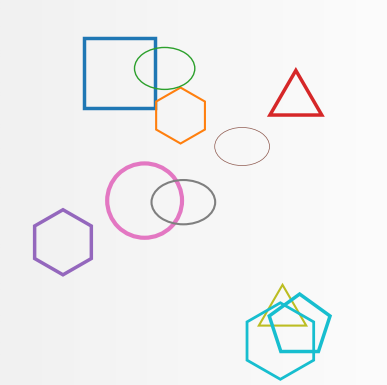[{"shape": "square", "thickness": 2.5, "radius": 0.46, "center": [0.308, 0.81]}, {"shape": "hexagon", "thickness": 1.5, "radius": 0.36, "center": [0.466, 0.7]}, {"shape": "oval", "thickness": 1, "radius": 0.39, "center": [0.425, 0.822]}, {"shape": "triangle", "thickness": 2.5, "radius": 0.39, "center": [0.763, 0.74]}, {"shape": "hexagon", "thickness": 2.5, "radius": 0.42, "center": [0.163, 0.371]}, {"shape": "oval", "thickness": 0.5, "radius": 0.35, "center": [0.625, 0.619]}, {"shape": "circle", "thickness": 3, "radius": 0.48, "center": [0.373, 0.479]}, {"shape": "oval", "thickness": 1.5, "radius": 0.41, "center": [0.473, 0.475]}, {"shape": "triangle", "thickness": 1.5, "radius": 0.35, "center": [0.729, 0.19]}, {"shape": "hexagon", "thickness": 2, "radius": 0.5, "center": [0.723, 0.114]}, {"shape": "pentagon", "thickness": 2.5, "radius": 0.41, "center": [0.773, 0.154]}]